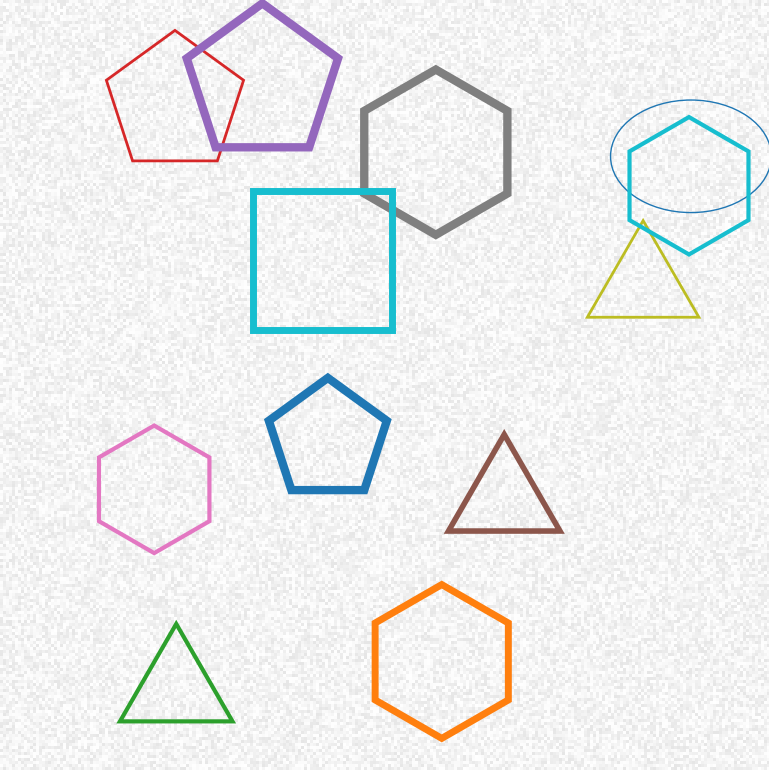[{"shape": "oval", "thickness": 0.5, "radius": 0.52, "center": [0.897, 0.797]}, {"shape": "pentagon", "thickness": 3, "radius": 0.4, "center": [0.426, 0.429]}, {"shape": "hexagon", "thickness": 2.5, "radius": 0.5, "center": [0.574, 0.141]}, {"shape": "triangle", "thickness": 1.5, "radius": 0.42, "center": [0.229, 0.105]}, {"shape": "pentagon", "thickness": 1, "radius": 0.47, "center": [0.227, 0.867]}, {"shape": "pentagon", "thickness": 3, "radius": 0.52, "center": [0.341, 0.892]}, {"shape": "triangle", "thickness": 2, "radius": 0.42, "center": [0.655, 0.352]}, {"shape": "hexagon", "thickness": 1.5, "radius": 0.41, "center": [0.2, 0.365]}, {"shape": "hexagon", "thickness": 3, "radius": 0.54, "center": [0.566, 0.802]}, {"shape": "triangle", "thickness": 1, "radius": 0.42, "center": [0.835, 0.63]}, {"shape": "hexagon", "thickness": 1.5, "radius": 0.45, "center": [0.895, 0.759]}, {"shape": "square", "thickness": 2.5, "radius": 0.45, "center": [0.419, 0.662]}]